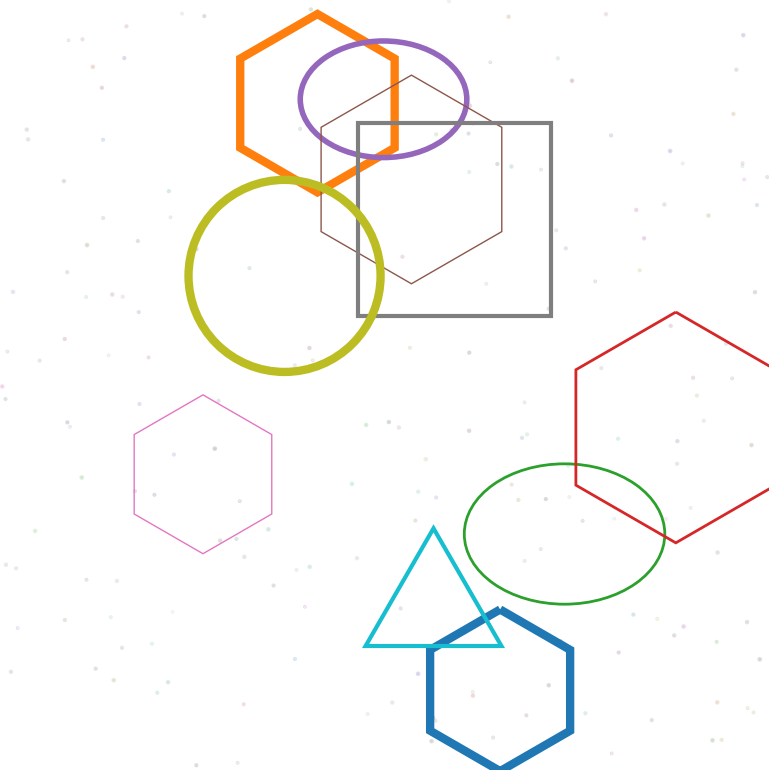[{"shape": "hexagon", "thickness": 3, "radius": 0.52, "center": [0.65, 0.104]}, {"shape": "hexagon", "thickness": 3, "radius": 0.58, "center": [0.412, 0.866]}, {"shape": "oval", "thickness": 1, "radius": 0.65, "center": [0.733, 0.306]}, {"shape": "hexagon", "thickness": 1, "radius": 0.75, "center": [0.878, 0.445]}, {"shape": "oval", "thickness": 2, "radius": 0.54, "center": [0.498, 0.871]}, {"shape": "hexagon", "thickness": 0.5, "radius": 0.68, "center": [0.534, 0.767]}, {"shape": "hexagon", "thickness": 0.5, "radius": 0.52, "center": [0.264, 0.384]}, {"shape": "square", "thickness": 1.5, "radius": 0.63, "center": [0.59, 0.715]}, {"shape": "circle", "thickness": 3, "radius": 0.62, "center": [0.37, 0.642]}, {"shape": "triangle", "thickness": 1.5, "radius": 0.51, "center": [0.563, 0.212]}]